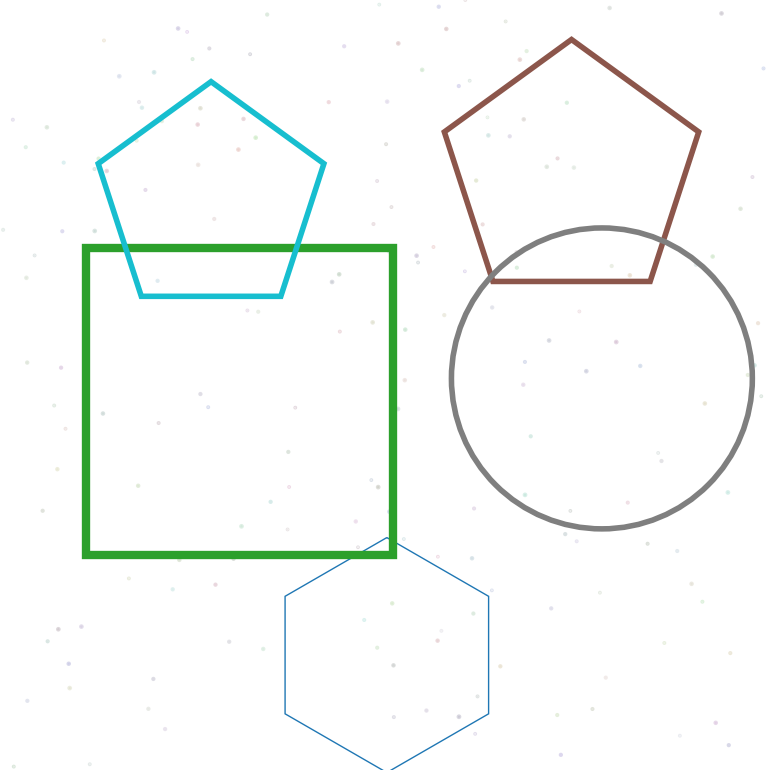[{"shape": "hexagon", "thickness": 0.5, "radius": 0.76, "center": [0.502, 0.149]}, {"shape": "square", "thickness": 3, "radius": 1.0, "center": [0.311, 0.479]}, {"shape": "pentagon", "thickness": 2, "radius": 0.87, "center": [0.742, 0.775]}, {"shape": "circle", "thickness": 2, "radius": 0.98, "center": [0.782, 0.509]}, {"shape": "pentagon", "thickness": 2, "radius": 0.77, "center": [0.274, 0.74]}]